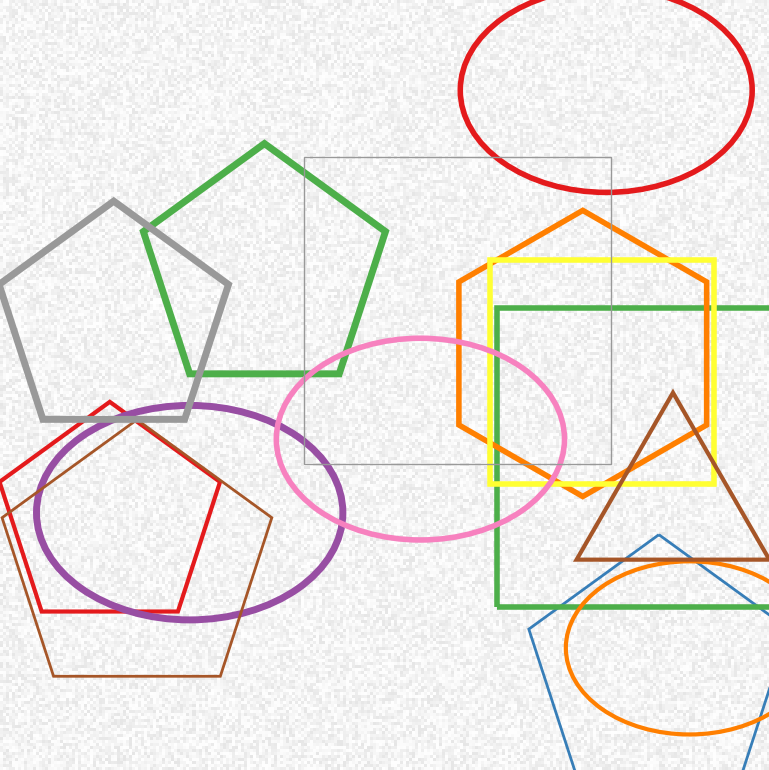[{"shape": "pentagon", "thickness": 1.5, "radius": 0.75, "center": [0.143, 0.328]}, {"shape": "oval", "thickness": 2, "radius": 0.95, "center": [0.787, 0.883]}, {"shape": "pentagon", "thickness": 1, "radius": 0.89, "center": [0.856, 0.128]}, {"shape": "square", "thickness": 2, "radius": 0.97, "center": [0.84, 0.405]}, {"shape": "pentagon", "thickness": 2.5, "radius": 0.83, "center": [0.343, 0.648]}, {"shape": "oval", "thickness": 2.5, "radius": 0.99, "center": [0.246, 0.334]}, {"shape": "oval", "thickness": 1.5, "radius": 0.8, "center": [0.895, 0.159]}, {"shape": "hexagon", "thickness": 2, "radius": 0.93, "center": [0.757, 0.541]}, {"shape": "square", "thickness": 2, "radius": 0.73, "center": [0.782, 0.517]}, {"shape": "triangle", "thickness": 1.5, "radius": 0.72, "center": [0.874, 0.345]}, {"shape": "pentagon", "thickness": 1, "radius": 0.92, "center": [0.178, 0.271]}, {"shape": "oval", "thickness": 2, "radius": 0.94, "center": [0.546, 0.43]}, {"shape": "square", "thickness": 0.5, "radius": 1.0, "center": [0.594, 0.597]}, {"shape": "pentagon", "thickness": 2.5, "radius": 0.78, "center": [0.148, 0.582]}]